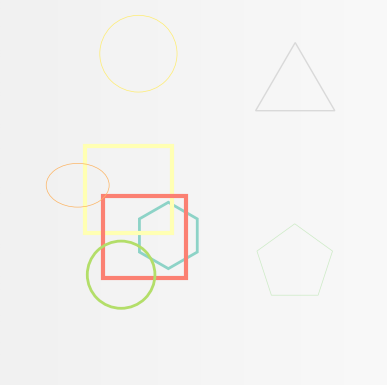[{"shape": "hexagon", "thickness": 2, "radius": 0.43, "center": [0.434, 0.388]}, {"shape": "square", "thickness": 3, "radius": 0.56, "center": [0.332, 0.507]}, {"shape": "square", "thickness": 3, "radius": 0.53, "center": [0.373, 0.385]}, {"shape": "oval", "thickness": 0.5, "radius": 0.41, "center": [0.2, 0.519]}, {"shape": "circle", "thickness": 2, "radius": 0.44, "center": [0.313, 0.286]}, {"shape": "triangle", "thickness": 1, "radius": 0.59, "center": [0.762, 0.771]}, {"shape": "pentagon", "thickness": 0.5, "radius": 0.51, "center": [0.761, 0.316]}, {"shape": "circle", "thickness": 0.5, "radius": 0.5, "center": [0.357, 0.861]}]